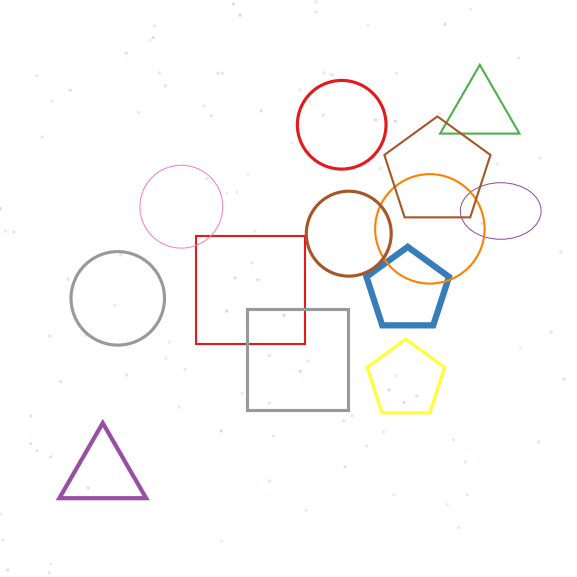[{"shape": "square", "thickness": 1, "radius": 0.47, "center": [0.434, 0.496]}, {"shape": "circle", "thickness": 1.5, "radius": 0.38, "center": [0.592, 0.783]}, {"shape": "pentagon", "thickness": 3, "radius": 0.38, "center": [0.706, 0.497]}, {"shape": "triangle", "thickness": 1, "radius": 0.4, "center": [0.831, 0.807]}, {"shape": "oval", "thickness": 0.5, "radius": 0.35, "center": [0.867, 0.634]}, {"shape": "triangle", "thickness": 2, "radius": 0.43, "center": [0.178, 0.18]}, {"shape": "circle", "thickness": 1, "radius": 0.47, "center": [0.744, 0.603]}, {"shape": "pentagon", "thickness": 1.5, "radius": 0.35, "center": [0.703, 0.341]}, {"shape": "circle", "thickness": 1.5, "radius": 0.37, "center": [0.604, 0.595]}, {"shape": "pentagon", "thickness": 1, "radius": 0.48, "center": [0.757, 0.701]}, {"shape": "circle", "thickness": 0.5, "radius": 0.36, "center": [0.314, 0.641]}, {"shape": "square", "thickness": 1.5, "radius": 0.44, "center": [0.515, 0.377]}, {"shape": "circle", "thickness": 1.5, "radius": 0.4, "center": [0.204, 0.482]}]